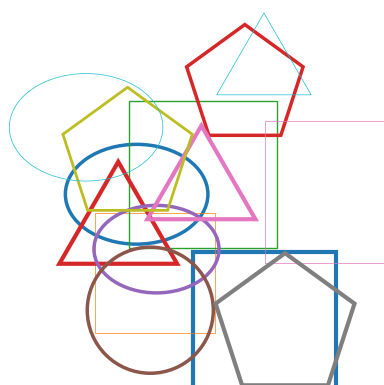[{"shape": "square", "thickness": 3, "radius": 0.93, "center": [0.687, 0.16]}, {"shape": "oval", "thickness": 2.5, "radius": 0.93, "center": [0.355, 0.495]}, {"shape": "square", "thickness": 0.5, "radius": 0.78, "center": [0.403, 0.29]}, {"shape": "square", "thickness": 1, "radius": 0.96, "center": [0.528, 0.547]}, {"shape": "pentagon", "thickness": 2.5, "radius": 0.8, "center": [0.636, 0.777]}, {"shape": "triangle", "thickness": 3, "radius": 0.88, "center": [0.307, 0.403]}, {"shape": "oval", "thickness": 2.5, "radius": 0.81, "center": [0.406, 0.353]}, {"shape": "circle", "thickness": 2.5, "radius": 0.82, "center": [0.39, 0.194]}, {"shape": "square", "thickness": 0.5, "radius": 0.92, "center": [0.873, 0.5]}, {"shape": "triangle", "thickness": 3, "radius": 0.81, "center": [0.523, 0.512]}, {"shape": "pentagon", "thickness": 3, "radius": 0.95, "center": [0.74, 0.153]}, {"shape": "pentagon", "thickness": 2, "radius": 0.88, "center": [0.331, 0.597]}, {"shape": "triangle", "thickness": 0.5, "radius": 0.71, "center": [0.686, 0.825]}, {"shape": "oval", "thickness": 0.5, "radius": 1.0, "center": [0.224, 0.669]}]